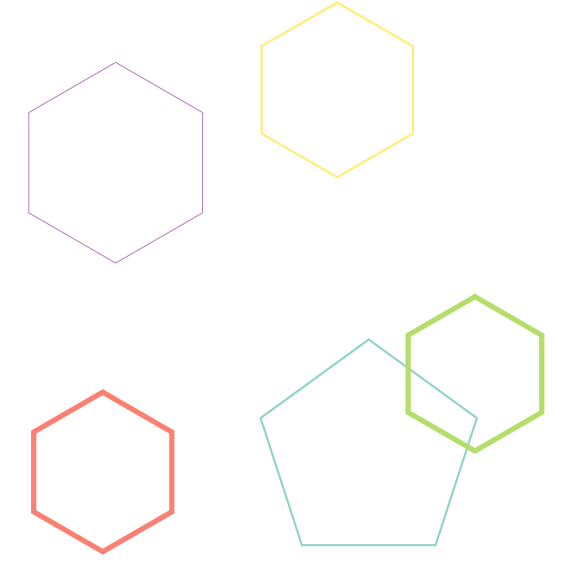[{"shape": "pentagon", "thickness": 1, "radius": 0.98, "center": [0.638, 0.214]}, {"shape": "hexagon", "thickness": 2.5, "radius": 0.69, "center": [0.178, 0.182]}, {"shape": "hexagon", "thickness": 2.5, "radius": 0.67, "center": [0.822, 0.352]}, {"shape": "hexagon", "thickness": 0.5, "radius": 0.87, "center": [0.2, 0.717]}, {"shape": "hexagon", "thickness": 1, "radius": 0.76, "center": [0.584, 0.843]}]